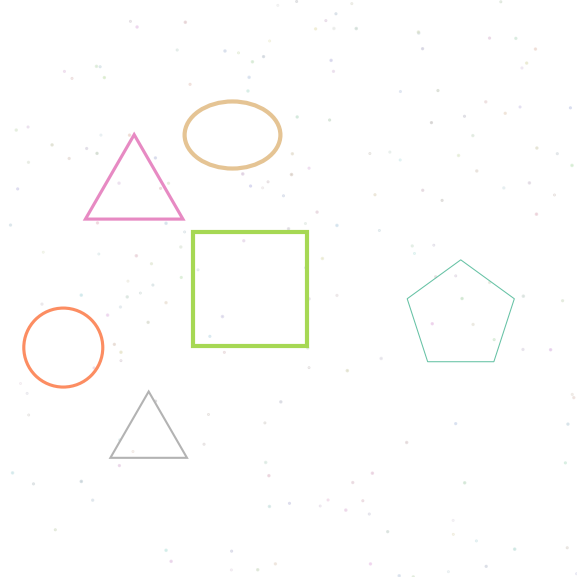[{"shape": "pentagon", "thickness": 0.5, "radius": 0.49, "center": [0.798, 0.452]}, {"shape": "circle", "thickness": 1.5, "radius": 0.34, "center": [0.11, 0.397]}, {"shape": "triangle", "thickness": 1.5, "radius": 0.49, "center": [0.232, 0.668]}, {"shape": "square", "thickness": 2, "radius": 0.49, "center": [0.433, 0.498]}, {"shape": "oval", "thickness": 2, "radius": 0.41, "center": [0.403, 0.765]}, {"shape": "triangle", "thickness": 1, "radius": 0.38, "center": [0.257, 0.245]}]